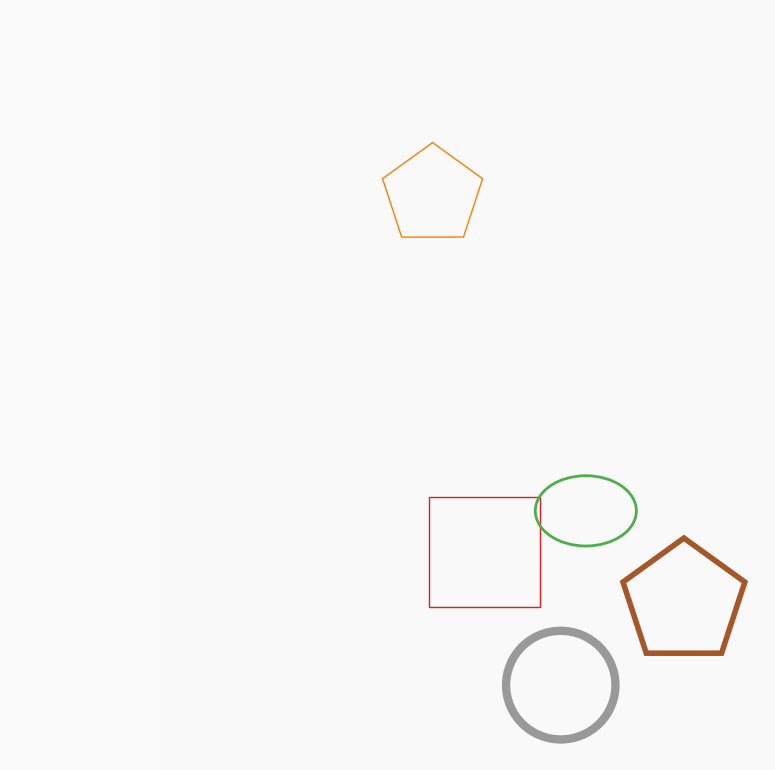[{"shape": "square", "thickness": 0.5, "radius": 0.36, "center": [0.625, 0.284]}, {"shape": "oval", "thickness": 1, "radius": 0.33, "center": [0.756, 0.337]}, {"shape": "pentagon", "thickness": 0.5, "radius": 0.34, "center": [0.558, 0.747]}, {"shape": "pentagon", "thickness": 2, "radius": 0.41, "center": [0.882, 0.219]}, {"shape": "circle", "thickness": 3, "radius": 0.35, "center": [0.724, 0.11]}]